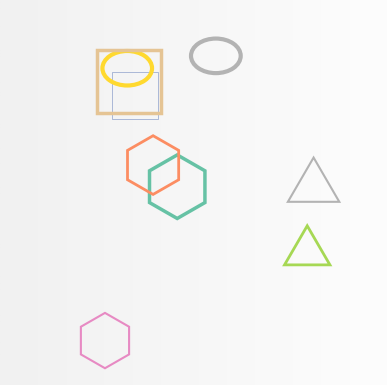[{"shape": "hexagon", "thickness": 2.5, "radius": 0.41, "center": [0.457, 0.515]}, {"shape": "hexagon", "thickness": 2, "radius": 0.38, "center": [0.395, 0.571]}, {"shape": "square", "thickness": 0.5, "radius": 0.3, "center": [0.348, 0.752]}, {"shape": "hexagon", "thickness": 1.5, "radius": 0.36, "center": [0.271, 0.115]}, {"shape": "triangle", "thickness": 2, "radius": 0.34, "center": [0.793, 0.346]}, {"shape": "oval", "thickness": 3, "radius": 0.32, "center": [0.328, 0.823]}, {"shape": "square", "thickness": 2.5, "radius": 0.41, "center": [0.333, 0.789]}, {"shape": "oval", "thickness": 3, "radius": 0.32, "center": [0.557, 0.855]}, {"shape": "triangle", "thickness": 1.5, "radius": 0.38, "center": [0.809, 0.514]}]